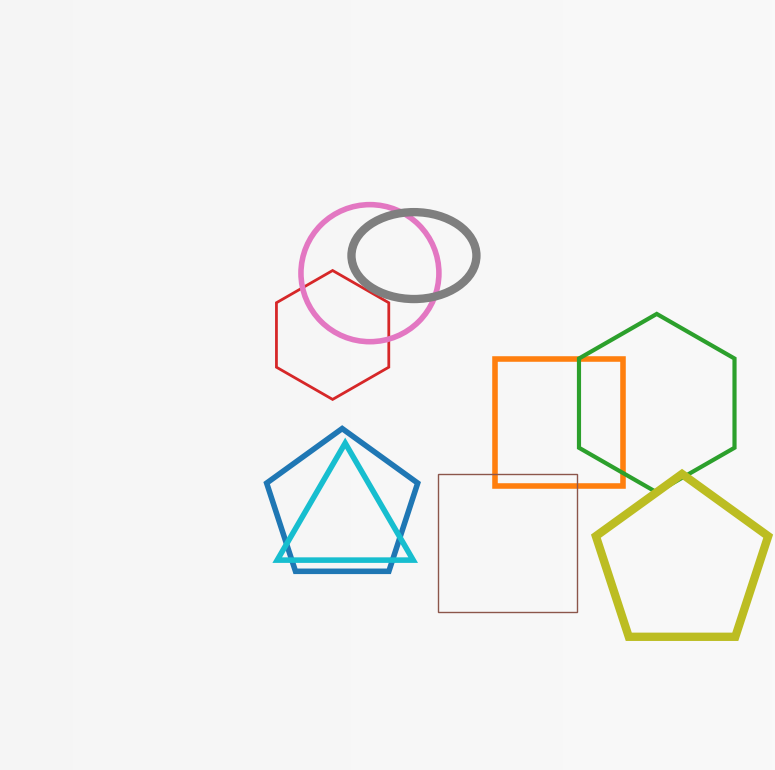[{"shape": "pentagon", "thickness": 2, "radius": 0.51, "center": [0.442, 0.341]}, {"shape": "square", "thickness": 2, "radius": 0.41, "center": [0.722, 0.451]}, {"shape": "hexagon", "thickness": 1.5, "radius": 0.58, "center": [0.847, 0.476]}, {"shape": "hexagon", "thickness": 1, "radius": 0.42, "center": [0.429, 0.565]}, {"shape": "square", "thickness": 0.5, "radius": 0.45, "center": [0.655, 0.295]}, {"shape": "circle", "thickness": 2, "radius": 0.44, "center": [0.477, 0.645]}, {"shape": "oval", "thickness": 3, "radius": 0.4, "center": [0.534, 0.668]}, {"shape": "pentagon", "thickness": 3, "radius": 0.58, "center": [0.88, 0.268]}, {"shape": "triangle", "thickness": 2, "radius": 0.51, "center": [0.445, 0.323]}]